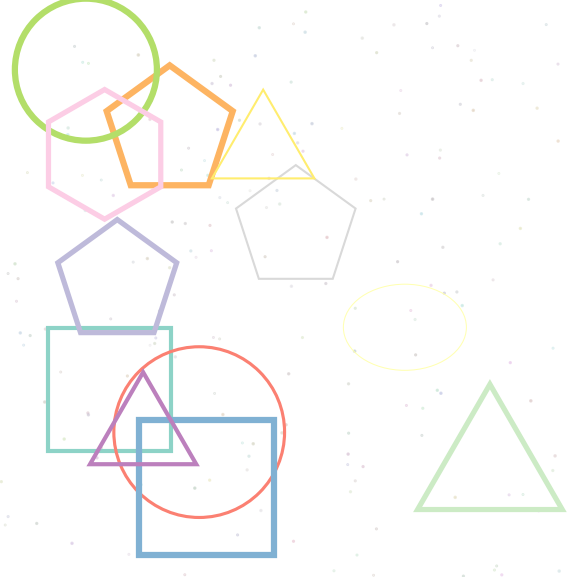[{"shape": "square", "thickness": 2, "radius": 0.53, "center": [0.19, 0.325]}, {"shape": "oval", "thickness": 0.5, "radius": 0.53, "center": [0.701, 0.432]}, {"shape": "pentagon", "thickness": 2.5, "radius": 0.54, "center": [0.203, 0.511]}, {"shape": "circle", "thickness": 1.5, "radius": 0.74, "center": [0.345, 0.251]}, {"shape": "square", "thickness": 3, "radius": 0.58, "center": [0.357, 0.156]}, {"shape": "pentagon", "thickness": 3, "radius": 0.57, "center": [0.294, 0.771]}, {"shape": "circle", "thickness": 3, "radius": 0.61, "center": [0.149, 0.878]}, {"shape": "hexagon", "thickness": 2.5, "radius": 0.56, "center": [0.181, 0.732]}, {"shape": "pentagon", "thickness": 1, "radius": 0.54, "center": [0.512, 0.604]}, {"shape": "triangle", "thickness": 2, "radius": 0.53, "center": [0.248, 0.248]}, {"shape": "triangle", "thickness": 2.5, "radius": 0.72, "center": [0.848, 0.189]}, {"shape": "triangle", "thickness": 1, "radius": 0.51, "center": [0.456, 0.741]}]